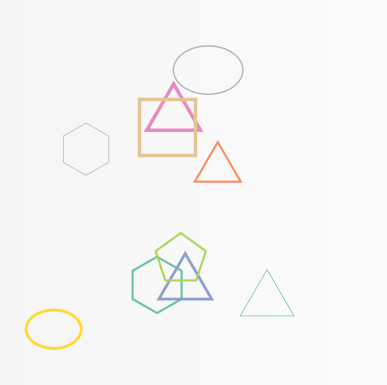[{"shape": "hexagon", "thickness": 1.5, "radius": 0.37, "center": [0.405, 0.26]}, {"shape": "triangle", "thickness": 0.5, "radius": 0.4, "center": [0.689, 0.22]}, {"shape": "triangle", "thickness": 1.5, "radius": 0.34, "center": [0.562, 0.562]}, {"shape": "triangle", "thickness": 2, "radius": 0.39, "center": [0.478, 0.263]}, {"shape": "triangle", "thickness": 2.5, "radius": 0.4, "center": [0.448, 0.702]}, {"shape": "pentagon", "thickness": 1.5, "radius": 0.34, "center": [0.466, 0.327]}, {"shape": "oval", "thickness": 2, "radius": 0.36, "center": [0.139, 0.145]}, {"shape": "square", "thickness": 2.5, "radius": 0.37, "center": [0.431, 0.67]}, {"shape": "oval", "thickness": 1, "radius": 0.45, "center": [0.537, 0.818]}, {"shape": "hexagon", "thickness": 0.5, "radius": 0.34, "center": [0.222, 0.613]}]